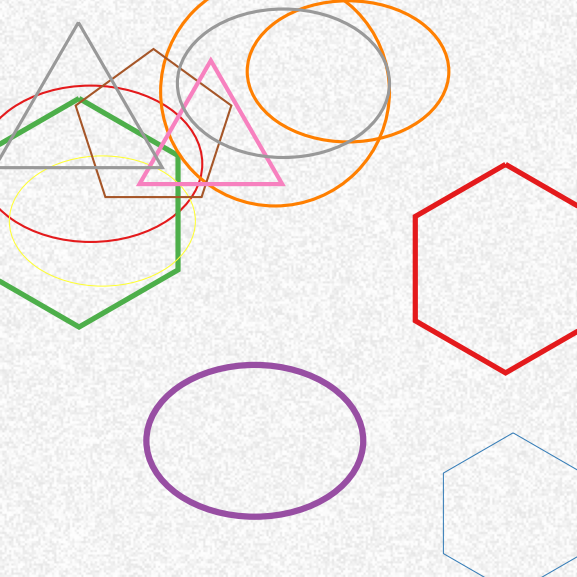[{"shape": "oval", "thickness": 1, "radius": 0.97, "center": [0.157, 0.716]}, {"shape": "hexagon", "thickness": 2.5, "radius": 0.9, "center": [0.875, 0.534]}, {"shape": "hexagon", "thickness": 0.5, "radius": 0.7, "center": [0.888, 0.11]}, {"shape": "hexagon", "thickness": 2.5, "radius": 0.99, "center": [0.137, 0.631]}, {"shape": "oval", "thickness": 3, "radius": 0.94, "center": [0.441, 0.236]}, {"shape": "circle", "thickness": 1.5, "radius": 0.99, "center": [0.476, 0.841]}, {"shape": "oval", "thickness": 1.5, "radius": 0.87, "center": [0.603, 0.876]}, {"shape": "oval", "thickness": 0.5, "radius": 0.81, "center": [0.177, 0.616]}, {"shape": "pentagon", "thickness": 1, "radius": 0.71, "center": [0.266, 0.773]}, {"shape": "triangle", "thickness": 2, "radius": 0.71, "center": [0.365, 0.752]}, {"shape": "triangle", "thickness": 1.5, "radius": 0.84, "center": [0.136, 0.793]}, {"shape": "oval", "thickness": 1.5, "radius": 0.92, "center": [0.491, 0.855]}]